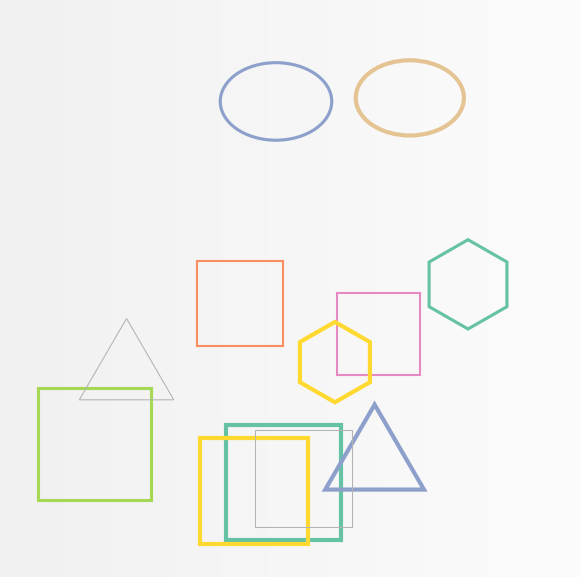[{"shape": "hexagon", "thickness": 1.5, "radius": 0.39, "center": [0.805, 0.507]}, {"shape": "square", "thickness": 2, "radius": 0.5, "center": [0.488, 0.163]}, {"shape": "square", "thickness": 1, "radius": 0.37, "center": [0.413, 0.474]}, {"shape": "oval", "thickness": 1.5, "radius": 0.48, "center": [0.475, 0.823]}, {"shape": "triangle", "thickness": 2, "radius": 0.49, "center": [0.644, 0.2]}, {"shape": "square", "thickness": 1, "radius": 0.36, "center": [0.651, 0.421]}, {"shape": "square", "thickness": 1.5, "radius": 0.49, "center": [0.163, 0.231]}, {"shape": "square", "thickness": 2, "radius": 0.46, "center": [0.437, 0.149]}, {"shape": "hexagon", "thickness": 2, "radius": 0.35, "center": [0.576, 0.372]}, {"shape": "oval", "thickness": 2, "radius": 0.47, "center": [0.705, 0.83]}, {"shape": "square", "thickness": 0.5, "radius": 0.42, "center": [0.522, 0.17]}, {"shape": "triangle", "thickness": 0.5, "radius": 0.47, "center": [0.218, 0.354]}]